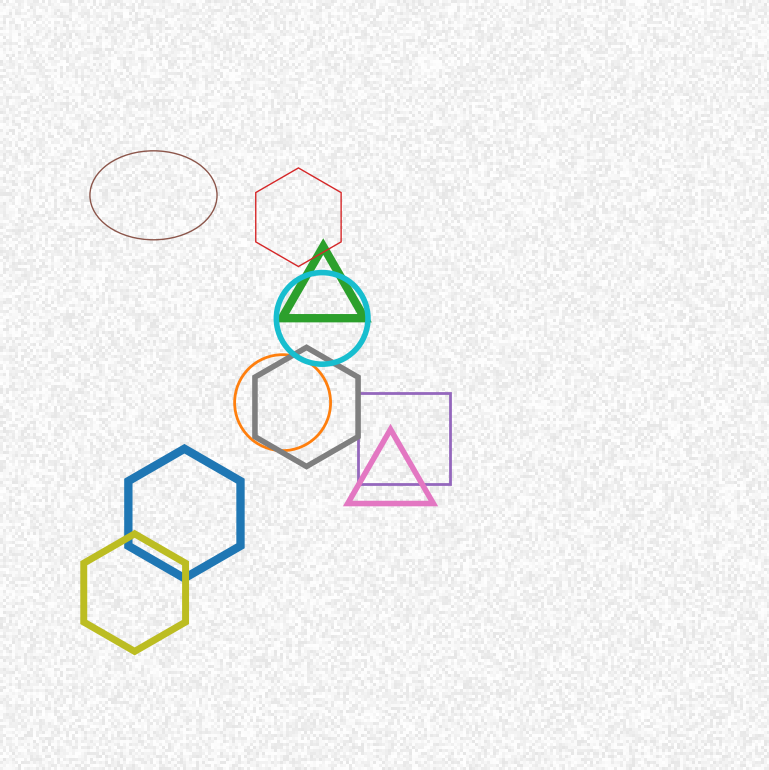[{"shape": "hexagon", "thickness": 3, "radius": 0.42, "center": [0.24, 0.333]}, {"shape": "circle", "thickness": 1, "radius": 0.31, "center": [0.367, 0.477]}, {"shape": "triangle", "thickness": 3, "radius": 0.31, "center": [0.42, 0.618]}, {"shape": "hexagon", "thickness": 0.5, "radius": 0.32, "center": [0.388, 0.718]}, {"shape": "square", "thickness": 1, "radius": 0.3, "center": [0.525, 0.43]}, {"shape": "oval", "thickness": 0.5, "radius": 0.41, "center": [0.199, 0.746]}, {"shape": "triangle", "thickness": 2, "radius": 0.32, "center": [0.507, 0.378]}, {"shape": "hexagon", "thickness": 2, "radius": 0.39, "center": [0.398, 0.472]}, {"shape": "hexagon", "thickness": 2.5, "radius": 0.38, "center": [0.175, 0.23]}, {"shape": "circle", "thickness": 2, "radius": 0.3, "center": [0.418, 0.587]}]